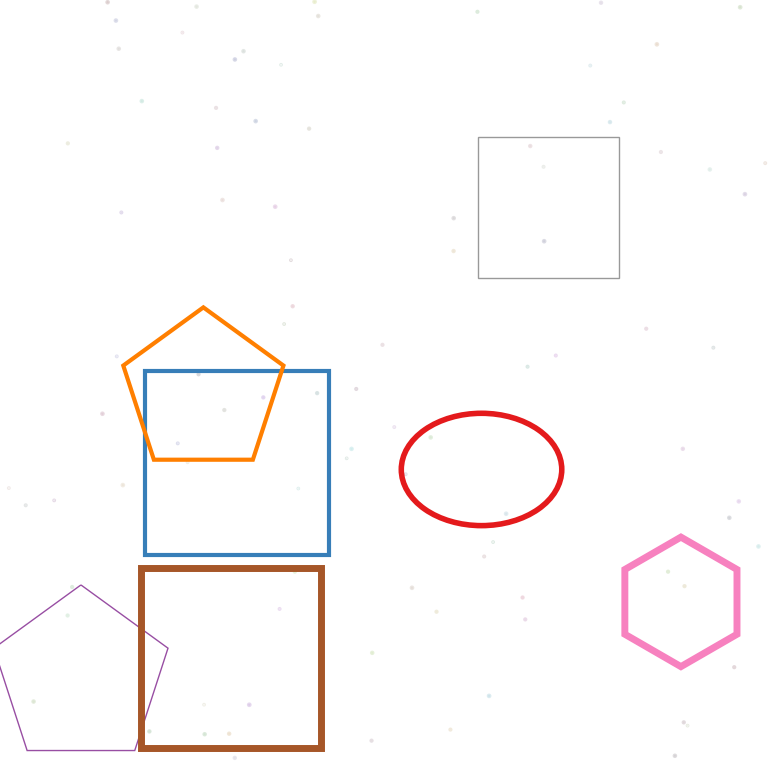[{"shape": "oval", "thickness": 2, "radius": 0.52, "center": [0.625, 0.39]}, {"shape": "square", "thickness": 1.5, "radius": 0.6, "center": [0.308, 0.398]}, {"shape": "pentagon", "thickness": 0.5, "radius": 0.59, "center": [0.105, 0.121]}, {"shape": "pentagon", "thickness": 1.5, "radius": 0.55, "center": [0.264, 0.491]}, {"shape": "square", "thickness": 2.5, "radius": 0.58, "center": [0.3, 0.146]}, {"shape": "hexagon", "thickness": 2.5, "radius": 0.42, "center": [0.884, 0.218]}, {"shape": "square", "thickness": 0.5, "radius": 0.46, "center": [0.712, 0.731]}]